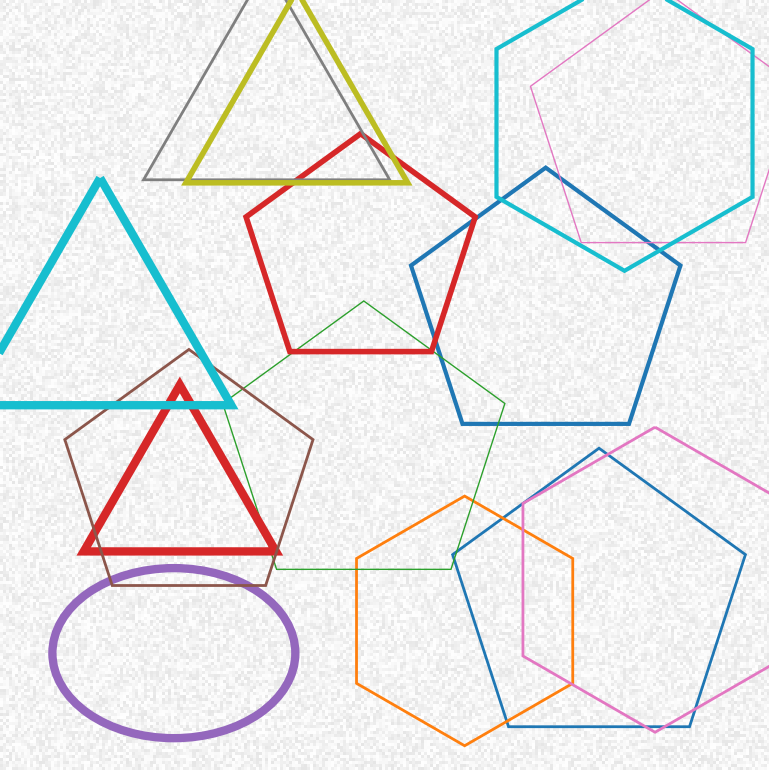[{"shape": "pentagon", "thickness": 1.5, "radius": 0.92, "center": [0.709, 0.598]}, {"shape": "pentagon", "thickness": 1, "radius": 1.0, "center": [0.778, 0.218]}, {"shape": "hexagon", "thickness": 1, "radius": 0.81, "center": [0.603, 0.194]}, {"shape": "pentagon", "thickness": 0.5, "radius": 0.96, "center": [0.472, 0.416]}, {"shape": "triangle", "thickness": 3, "radius": 0.72, "center": [0.234, 0.356]}, {"shape": "pentagon", "thickness": 2, "radius": 0.78, "center": [0.468, 0.67]}, {"shape": "oval", "thickness": 3, "radius": 0.79, "center": [0.226, 0.152]}, {"shape": "pentagon", "thickness": 1, "radius": 0.85, "center": [0.245, 0.377]}, {"shape": "pentagon", "thickness": 0.5, "radius": 0.91, "center": [0.862, 0.832]}, {"shape": "hexagon", "thickness": 1, "radius": 0.99, "center": [0.851, 0.247]}, {"shape": "triangle", "thickness": 1, "radius": 0.92, "center": [0.346, 0.859]}, {"shape": "triangle", "thickness": 2, "radius": 0.83, "center": [0.385, 0.846]}, {"shape": "hexagon", "thickness": 1.5, "radius": 0.96, "center": [0.811, 0.84]}, {"shape": "triangle", "thickness": 3, "radius": 0.98, "center": [0.13, 0.572]}]